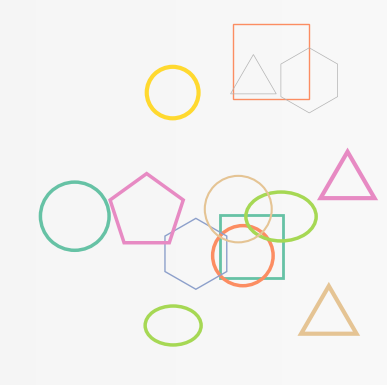[{"shape": "square", "thickness": 2, "radius": 0.41, "center": [0.649, 0.36]}, {"shape": "circle", "thickness": 2.5, "radius": 0.44, "center": [0.193, 0.438]}, {"shape": "square", "thickness": 1, "radius": 0.49, "center": [0.7, 0.841]}, {"shape": "circle", "thickness": 2.5, "radius": 0.39, "center": [0.627, 0.336]}, {"shape": "hexagon", "thickness": 1, "radius": 0.46, "center": [0.505, 0.341]}, {"shape": "pentagon", "thickness": 2.5, "radius": 0.5, "center": [0.379, 0.45]}, {"shape": "triangle", "thickness": 3, "radius": 0.4, "center": [0.897, 0.526]}, {"shape": "oval", "thickness": 2.5, "radius": 0.45, "center": [0.725, 0.438]}, {"shape": "oval", "thickness": 2.5, "radius": 0.36, "center": [0.447, 0.155]}, {"shape": "circle", "thickness": 3, "radius": 0.33, "center": [0.446, 0.76]}, {"shape": "circle", "thickness": 1.5, "radius": 0.43, "center": [0.615, 0.457]}, {"shape": "triangle", "thickness": 3, "radius": 0.41, "center": [0.849, 0.174]}, {"shape": "hexagon", "thickness": 0.5, "radius": 0.42, "center": [0.798, 0.791]}, {"shape": "triangle", "thickness": 0.5, "radius": 0.34, "center": [0.654, 0.79]}]